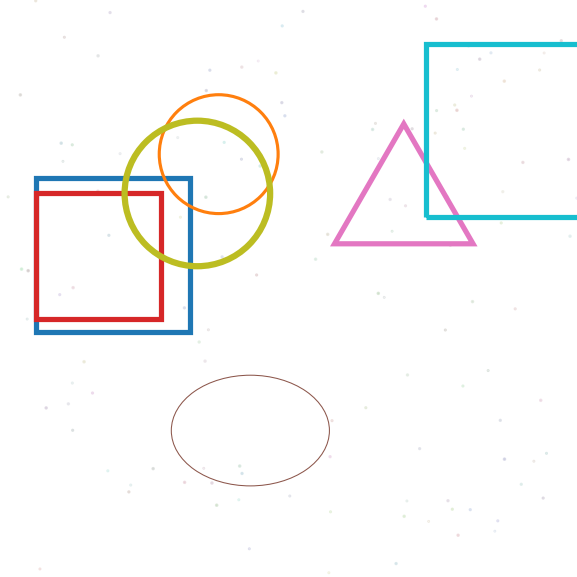[{"shape": "square", "thickness": 2.5, "radius": 0.67, "center": [0.195, 0.558]}, {"shape": "circle", "thickness": 1.5, "radius": 0.51, "center": [0.379, 0.732]}, {"shape": "square", "thickness": 2.5, "radius": 0.54, "center": [0.17, 0.556]}, {"shape": "oval", "thickness": 0.5, "radius": 0.68, "center": [0.434, 0.254]}, {"shape": "triangle", "thickness": 2.5, "radius": 0.69, "center": [0.699, 0.646]}, {"shape": "circle", "thickness": 3, "radius": 0.63, "center": [0.342, 0.664]}, {"shape": "square", "thickness": 2.5, "radius": 0.75, "center": [0.887, 0.773]}]